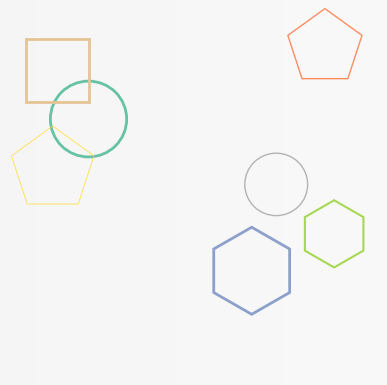[{"shape": "circle", "thickness": 2, "radius": 0.49, "center": [0.228, 0.691]}, {"shape": "pentagon", "thickness": 1, "radius": 0.5, "center": [0.839, 0.877]}, {"shape": "hexagon", "thickness": 2, "radius": 0.57, "center": [0.65, 0.297]}, {"shape": "hexagon", "thickness": 1.5, "radius": 0.44, "center": [0.862, 0.393]}, {"shape": "pentagon", "thickness": 0.5, "radius": 0.56, "center": [0.136, 0.561]}, {"shape": "square", "thickness": 2, "radius": 0.41, "center": [0.149, 0.818]}, {"shape": "circle", "thickness": 1, "radius": 0.41, "center": [0.713, 0.521]}]